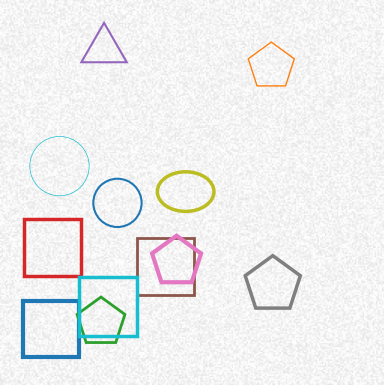[{"shape": "circle", "thickness": 1.5, "radius": 0.31, "center": [0.305, 0.473]}, {"shape": "square", "thickness": 3, "radius": 0.36, "center": [0.133, 0.145]}, {"shape": "pentagon", "thickness": 1, "radius": 0.31, "center": [0.705, 0.828]}, {"shape": "pentagon", "thickness": 2, "radius": 0.33, "center": [0.262, 0.163]}, {"shape": "square", "thickness": 2.5, "radius": 0.37, "center": [0.135, 0.358]}, {"shape": "triangle", "thickness": 1.5, "radius": 0.34, "center": [0.27, 0.872]}, {"shape": "square", "thickness": 2, "radius": 0.37, "center": [0.43, 0.309]}, {"shape": "pentagon", "thickness": 3, "radius": 0.33, "center": [0.459, 0.321]}, {"shape": "pentagon", "thickness": 2.5, "radius": 0.38, "center": [0.709, 0.261]}, {"shape": "oval", "thickness": 2.5, "radius": 0.37, "center": [0.482, 0.502]}, {"shape": "square", "thickness": 2.5, "radius": 0.38, "center": [0.281, 0.203]}, {"shape": "circle", "thickness": 0.5, "radius": 0.39, "center": [0.154, 0.569]}]